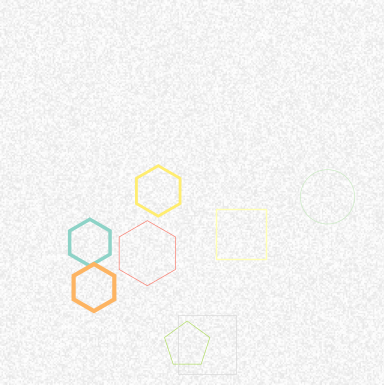[{"shape": "hexagon", "thickness": 2.5, "radius": 0.3, "center": [0.233, 0.37]}, {"shape": "square", "thickness": 1, "radius": 0.32, "center": [0.626, 0.392]}, {"shape": "hexagon", "thickness": 0.5, "radius": 0.42, "center": [0.383, 0.342]}, {"shape": "hexagon", "thickness": 3, "radius": 0.31, "center": [0.244, 0.253]}, {"shape": "pentagon", "thickness": 0.5, "radius": 0.31, "center": [0.486, 0.104]}, {"shape": "square", "thickness": 0.5, "radius": 0.38, "center": [0.538, 0.105]}, {"shape": "circle", "thickness": 0.5, "radius": 0.35, "center": [0.851, 0.489]}, {"shape": "hexagon", "thickness": 2, "radius": 0.33, "center": [0.411, 0.504]}]